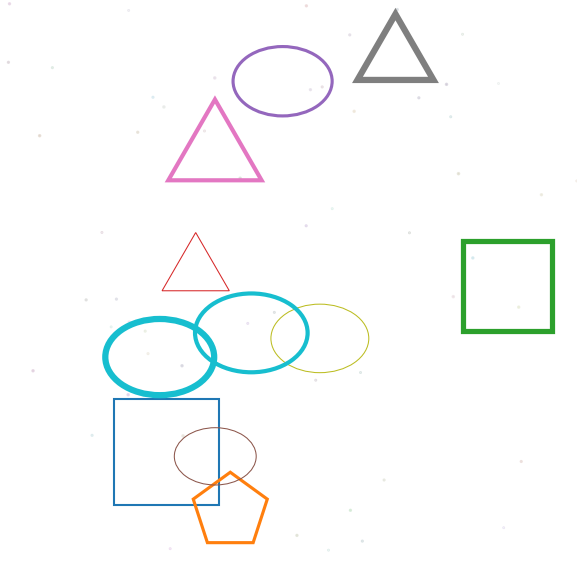[{"shape": "square", "thickness": 1, "radius": 0.46, "center": [0.288, 0.216]}, {"shape": "pentagon", "thickness": 1.5, "radius": 0.34, "center": [0.399, 0.114]}, {"shape": "square", "thickness": 2.5, "radius": 0.39, "center": [0.879, 0.504]}, {"shape": "triangle", "thickness": 0.5, "radius": 0.34, "center": [0.339, 0.529]}, {"shape": "oval", "thickness": 1.5, "radius": 0.43, "center": [0.489, 0.858]}, {"shape": "oval", "thickness": 0.5, "radius": 0.35, "center": [0.373, 0.209]}, {"shape": "triangle", "thickness": 2, "radius": 0.47, "center": [0.372, 0.734]}, {"shape": "triangle", "thickness": 3, "radius": 0.38, "center": [0.685, 0.899]}, {"shape": "oval", "thickness": 0.5, "radius": 0.42, "center": [0.554, 0.413]}, {"shape": "oval", "thickness": 3, "radius": 0.47, "center": [0.277, 0.381]}, {"shape": "oval", "thickness": 2, "radius": 0.49, "center": [0.435, 0.423]}]